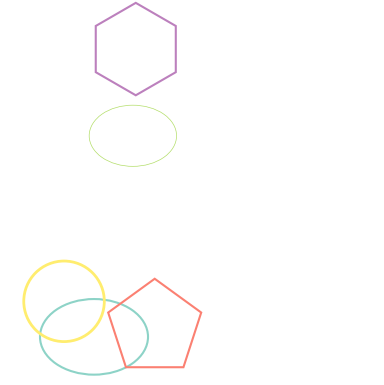[{"shape": "oval", "thickness": 1.5, "radius": 0.7, "center": [0.244, 0.125]}, {"shape": "pentagon", "thickness": 1.5, "radius": 0.64, "center": [0.402, 0.149]}, {"shape": "oval", "thickness": 0.5, "radius": 0.57, "center": [0.345, 0.647]}, {"shape": "hexagon", "thickness": 1.5, "radius": 0.6, "center": [0.353, 0.873]}, {"shape": "circle", "thickness": 2, "radius": 0.52, "center": [0.166, 0.217]}]